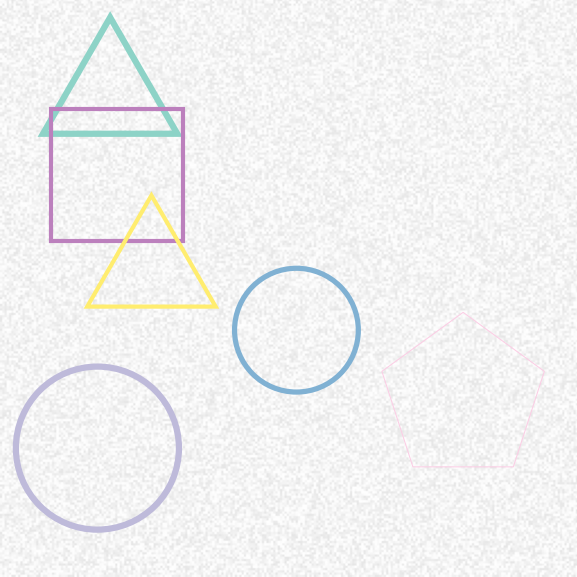[{"shape": "triangle", "thickness": 3, "radius": 0.67, "center": [0.191, 0.835]}, {"shape": "circle", "thickness": 3, "radius": 0.71, "center": [0.169, 0.223]}, {"shape": "circle", "thickness": 2.5, "radius": 0.54, "center": [0.513, 0.427]}, {"shape": "pentagon", "thickness": 0.5, "radius": 0.74, "center": [0.802, 0.31]}, {"shape": "square", "thickness": 2, "radius": 0.57, "center": [0.202, 0.696]}, {"shape": "triangle", "thickness": 2, "radius": 0.64, "center": [0.262, 0.532]}]